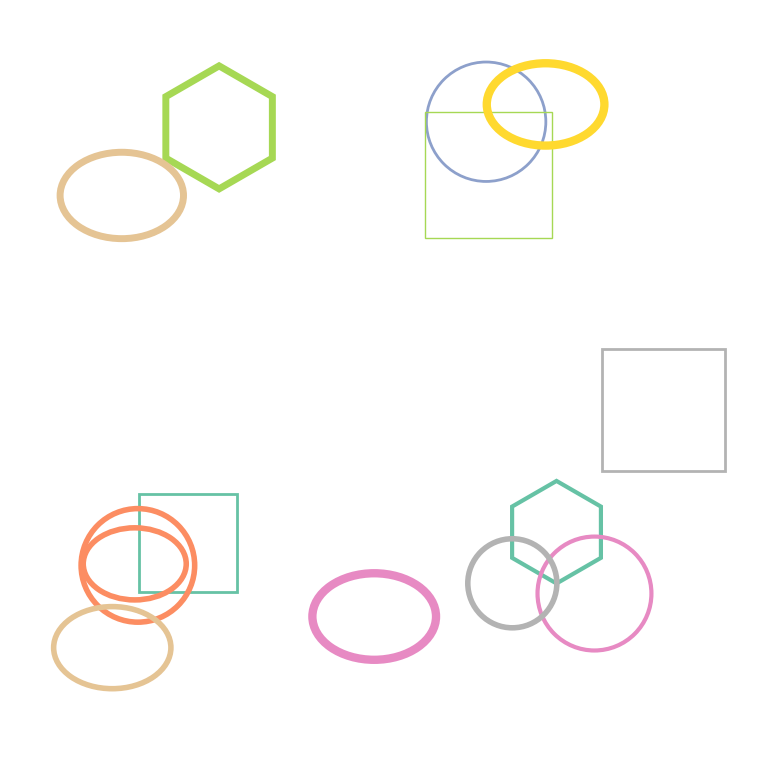[{"shape": "square", "thickness": 1, "radius": 0.32, "center": [0.244, 0.295]}, {"shape": "hexagon", "thickness": 1.5, "radius": 0.33, "center": [0.723, 0.309]}, {"shape": "oval", "thickness": 2, "radius": 0.33, "center": [0.175, 0.268]}, {"shape": "circle", "thickness": 2, "radius": 0.37, "center": [0.179, 0.266]}, {"shape": "circle", "thickness": 1, "radius": 0.39, "center": [0.631, 0.842]}, {"shape": "oval", "thickness": 3, "radius": 0.4, "center": [0.486, 0.199]}, {"shape": "circle", "thickness": 1.5, "radius": 0.37, "center": [0.772, 0.229]}, {"shape": "hexagon", "thickness": 2.5, "radius": 0.4, "center": [0.285, 0.835]}, {"shape": "square", "thickness": 0.5, "radius": 0.41, "center": [0.635, 0.773]}, {"shape": "oval", "thickness": 3, "radius": 0.38, "center": [0.709, 0.864]}, {"shape": "oval", "thickness": 2.5, "radius": 0.4, "center": [0.158, 0.746]}, {"shape": "oval", "thickness": 2, "radius": 0.38, "center": [0.146, 0.159]}, {"shape": "square", "thickness": 1, "radius": 0.4, "center": [0.862, 0.468]}, {"shape": "circle", "thickness": 2, "radius": 0.29, "center": [0.665, 0.242]}]